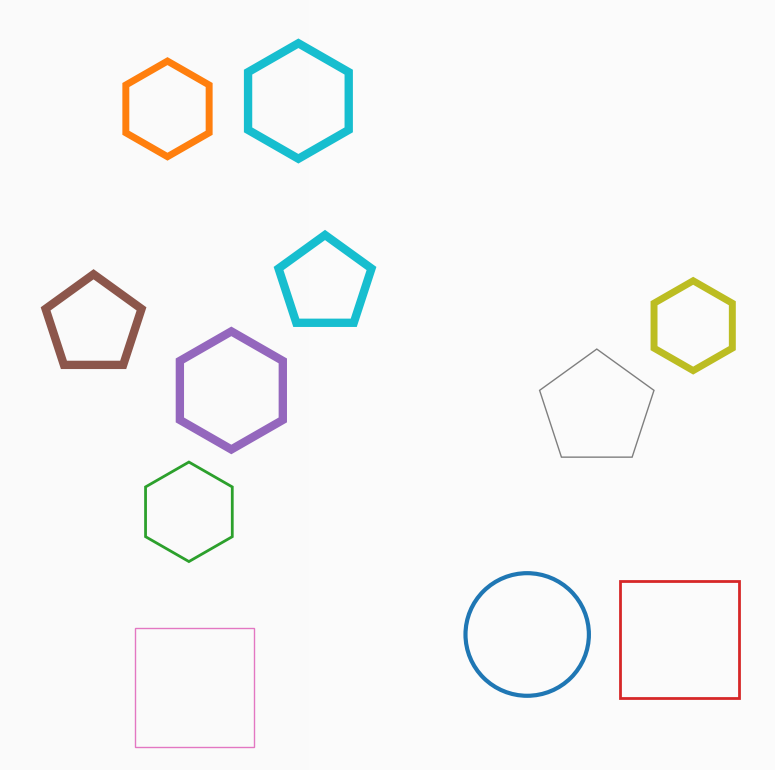[{"shape": "circle", "thickness": 1.5, "radius": 0.4, "center": [0.68, 0.176]}, {"shape": "hexagon", "thickness": 2.5, "radius": 0.31, "center": [0.216, 0.859]}, {"shape": "hexagon", "thickness": 1, "radius": 0.32, "center": [0.244, 0.335]}, {"shape": "square", "thickness": 1, "radius": 0.38, "center": [0.877, 0.17]}, {"shape": "hexagon", "thickness": 3, "radius": 0.38, "center": [0.299, 0.493]}, {"shape": "pentagon", "thickness": 3, "radius": 0.33, "center": [0.121, 0.579]}, {"shape": "square", "thickness": 0.5, "radius": 0.38, "center": [0.251, 0.107]}, {"shape": "pentagon", "thickness": 0.5, "radius": 0.39, "center": [0.77, 0.469]}, {"shape": "hexagon", "thickness": 2.5, "radius": 0.29, "center": [0.894, 0.577]}, {"shape": "pentagon", "thickness": 3, "radius": 0.32, "center": [0.419, 0.632]}, {"shape": "hexagon", "thickness": 3, "radius": 0.37, "center": [0.385, 0.869]}]